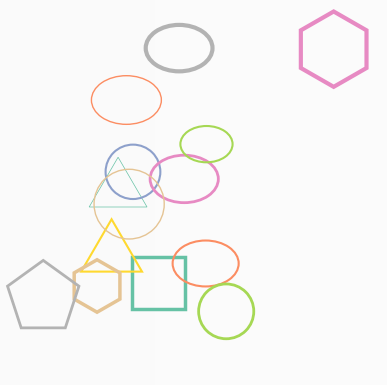[{"shape": "square", "thickness": 2.5, "radius": 0.34, "center": [0.409, 0.265]}, {"shape": "triangle", "thickness": 0.5, "radius": 0.43, "center": [0.305, 0.505]}, {"shape": "oval", "thickness": 1.5, "radius": 0.43, "center": [0.531, 0.316]}, {"shape": "oval", "thickness": 1, "radius": 0.45, "center": [0.326, 0.74]}, {"shape": "circle", "thickness": 1.5, "radius": 0.35, "center": [0.343, 0.554]}, {"shape": "oval", "thickness": 2, "radius": 0.44, "center": [0.475, 0.535]}, {"shape": "hexagon", "thickness": 3, "radius": 0.49, "center": [0.861, 0.872]}, {"shape": "circle", "thickness": 2, "radius": 0.36, "center": [0.584, 0.191]}, {"shape": "oval", "thickness": 1.5, "radius": 0.34, "center": [0.533, 0.626]}, {"shape": "triangle", "thickness": 1.5, "radius": 0.45, "center": [0.288, 0.34]}, {"shape": "circle", "thickness": 1, "radius": 0.45, "center": [0.333, 0.47]}, {"shape": "hexagon", "thickness": 2.5, "radius": 0.34, "center": [0.25, 0.257]}, {"shape": "oval", "thickness": 3, "radius": 0.43, "center": [0.462, 0.875]}, {"shape": "pentagon", "thickness": 2, "radius": 0.48, "center": [0.112, 0.227]}]